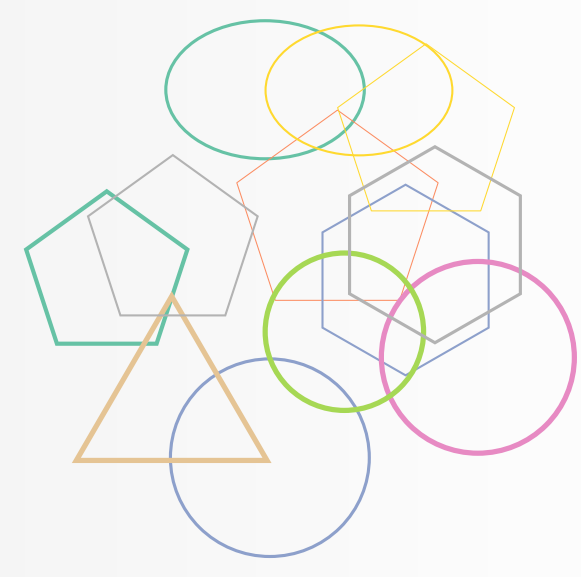[{"shape": "pentagon", "thickness": 2, "radius": 0.73, "center": [0.184, 0.522]}, {"shape": "oval", "thickness": 1.5, "radius": 0.85, "center": [0.456, 0.844]}, {"shape": "pentagon", "thickness": 0.5, "radius": 0.91, "center": [0.581, 0.626]}, {"shape": "hexagon", "thickness": 1, "radius": 0.83, "center": [0.698, 0.514]}, {"shape": "circle", "thickness": 1.5, "radius": 0.86, "center": [0.464, 0.207]}, {"shape": "circle", "thickness": 2.5, "radius": 0.83, "center": [0.822, 0.38]}, {"shape": "circle", "thickness": 2.5, "radius": 0.68, "center": [0.592, 0.425]}, {"shape": "oval", "thickness": 1, "radius": 0.8, "center": [0.618, 0.843]}, {"shape": "pentagon", "thickness": 0.5, "radius": 0.8, "center": [0.733, 0.763]}, {"shape": "triangle", "thickness": 2.5, "radius": 0.95, "center": [0.295, 0.297]}, {"shape": "hexagon", "thickness": 1.5, "radius": 0.85, "center": [0.748, 0.575]}, {"shape": "pentagon", "thickness": 1, "radius": 0.77, "center": [0.297, 0.577]}]